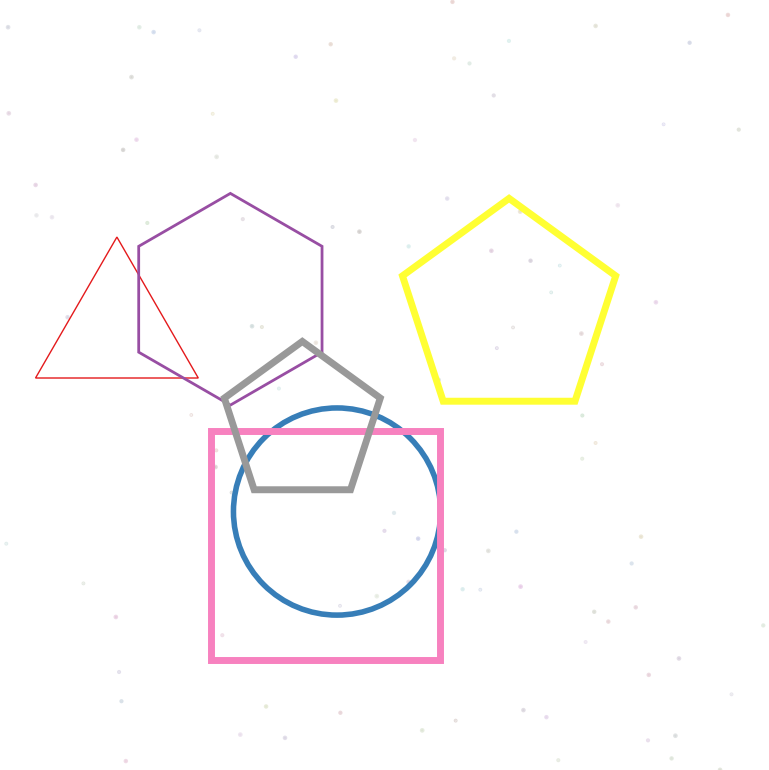[{"shape": "triangle", "thickness": 0.5, "radius": 0.61, "center": [0.152, 0.57]}, {"shape": "circle", "thickness": 2, "radius": 0.67, "center": [0.438, 0.336]}, {"shape": "hexagon", "thickness": 1, "radius": 0.69, "center": [0.299, 0.611]}, {"shape": "pentagon", "thickness": 2.5, "radius": 0.73, "center": [0.661, 0.597]}, {"shape": "square", "thickness": 2.5, "radius": 0.74, "center": [0.423, 0.291]}, {"shape": "pentagon", "thickness": 2.5, "radius": 0.53, "center": [0.393, 0.45]}]